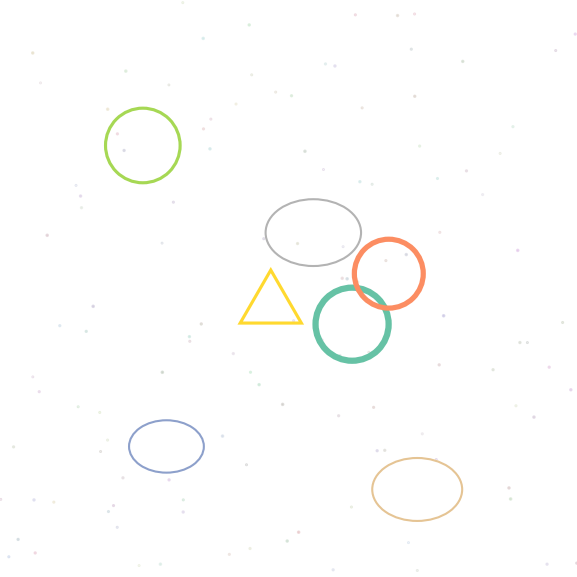[{"shape": "circle", "thickness": 3, "radius": 0.32, "center": [0.61, 0.438]}, {"shape": "circle", "thickness": 2.5, "radius": 0.3, "center": [0.673, 0.525]}, {"shape": "oval", "thickness": 1, "radius": 0.32, "center": [0.288, 0.226]}, {"shape": "circle", "thickness": 1.5, "radius": 0.32, "center": [0.247, 0.747]}, {"shape": "triangle", "thickness": 1.5, "radius": 0.31, "center": [0.469, 0.47]}, {"shape": "oval", "thickness": 1, "radius": 0.39, "center": [0.722, 0.152]}, {"shape": "oval", "thickness": 1, "radius": 0.41, "center": [0.543, 0.596]}]